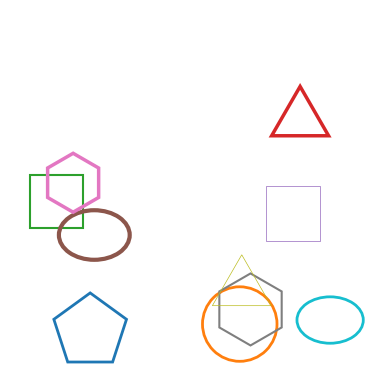[{"shape": "pentagon", "thickness": 2, "radius": 0.5, "center": [0.234, 0.14]}, {"shape": "circle", "thickness": 2, "radius": 0.48, "center": [0.623, 0.158]}, {"shape": "square", "thickness": 1.5, "radius": 0.34, "center": [0.147, 0.476]}, {"shape": "triangle", "thickness": 2.5, "radius": 0.43, "center": [0.78, 0.69]}, {"shape": "square", "thickness": 0.5, "radius": 0.35, "center": [0.761, 0.446]}, {"shape": "oval", "thickness": 3, "radius": 0.46, "center": [0.245, 0.39]}, {"shape": "hexagon", "thickness": 2.5, "radius": 0.38, "center": [0.19, 0.525]}, {"shape": "hexagon", "thickness": 1.5, "radius": 0.47, "center": [0.651, 0.196]}, {"shape": "triangle", "thickness": 0.5, "radius": 0.44, "center": [0.628, 0.25]}, {"shape": "oval", "thickness": 2, "radius": 0.43, "center": [0.857, 0.169]}]